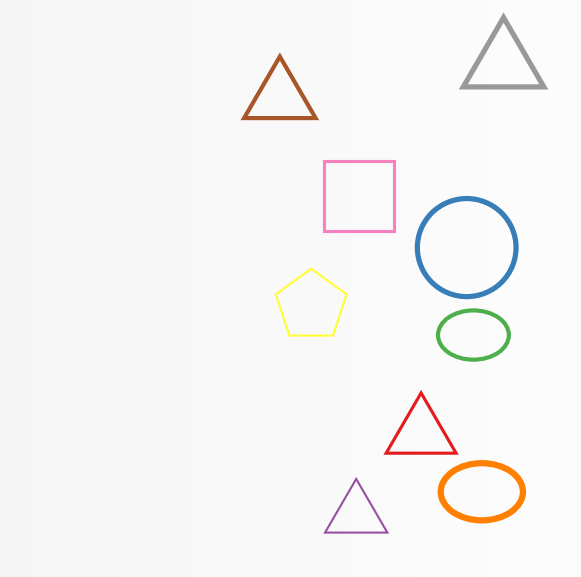[{"shape": "triangle", "thickness": 1.5, "radius": 0.35, "center": [0.725, 0.249]}, {"shape": "circle", "thickness": 2.5, "radius": 0.42, "center": [0.803, 0.57]}, {"shape": "oval", "thickness": 2, "radius": 0.3, "center": [0.815, 0.419]}, {"shape": "triangle", "thickness": 1, "radius": 0.31, "center": [0.613, 0.108]}, {"shape": "oval", "thickness": 3, "radius": 0.35, "center": [0.829, 0.148]}, {"shape": "pentagon", "thickness": 1, "radius": 0.32, "center": [0.535, 0.47]}, {"shape": "triangle", "thickness": 2, "radius": 0.36, "center": [0.481, 0.83]}, {"shape": "square", "thickness": 1.5, "radius": 0.3, "center": [0.618, 0.661]}, {"shape": "triangle", "thickness": 2.5, "radius": 0.4, "center": [0.866, 0.889]}]